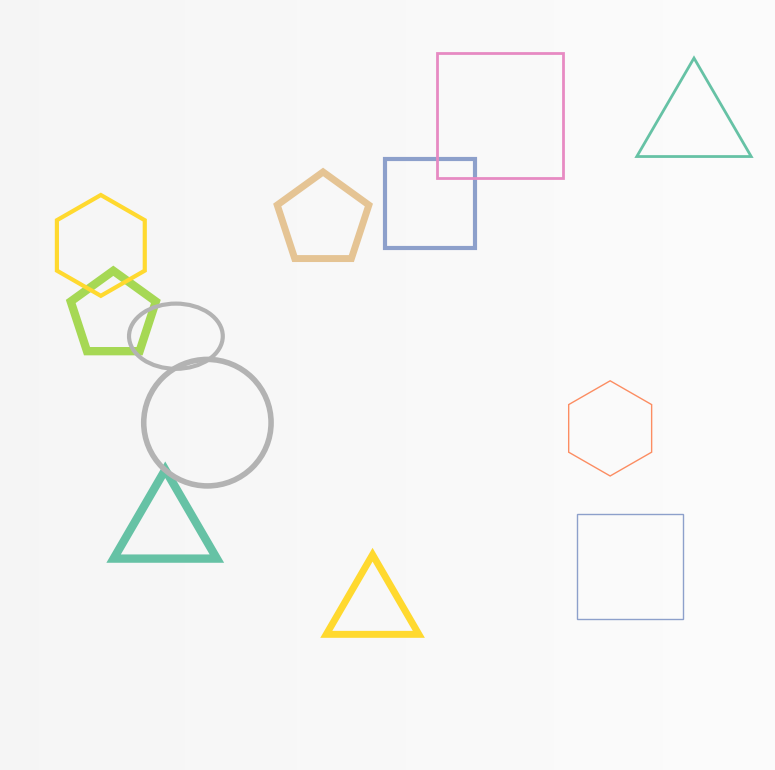[{"shape": "triangle", "thickness": 1, "radius": 0.43, "center": [0.895, 0.839]}, {"shape": "triangle", "thickness": 3, "radius": 0.38, "center": [0.213, 0.313]}, {"shape": "hexagon", "thickness": 0.5, "radius": 0.31, "center": [0.787, 0.444]}, {"shape": "square", "thickness": 1.5, "radius": 0.29, "center": [0.555, 0.736]}, {"shape": "square", "thickness": 0.5, "radius": 0.34, "center": [0.813, 0.264]}, {"shape": "square", "thickness": 1, "radius": 0.41, "center": [0.645, 0.85]}, {"shape": "pentagon", "thickness": 3, "radius": 0.29, "center": [0.146, 0.591]}, {"shape": "hexagon", "thickness": 1.5, "radius": 0.33, "center": [0.13, 0.681]}, {"shape": "triangle", "thickness": 2.5, "radius": 0.34, "center": [0.481, 0.211]}, {"shape": "pentagon", "thickness": 2.5, "radius": 0.31, "center": [0.417, 0.715]}, {"shape": "circle", "thickness": 2, "radius": 0.41, "center": [0.268, 0.451]}, {"shape": "oval", "thickness": 1.5, "radius": 0.3, "center": [0.227, 0.563]}]